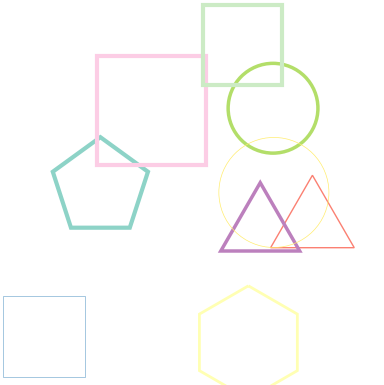[{"shape": "pentagon", "thickness": 3, "radius": 0.65, "center": [0.261, 0.514]}, {"shape": "hexagon", "thickness": 2, "radius": 0.73, "center": [0.645, 0.111]}, {"shape": "triangle", "thickness": 1, "radius": 0.63, "center": [0.811, 0.419]}, {"shape": "square", "thickness": 0.5, "radius": 0.53, "center": [0.115, 0.126]}, {"shape": "circle", "thickness": 2.5, "radius": 0.58, "center": [0.709, 0.719]}, {"shape": "square", "thickness": 3, "radius": 0.71, "center": [0.393, 0.714]}, {"shape": "triangle", "thickness": 2.5, "radius": 0.59, "center": [0.676, 0.407]}, {"shape": "square", "thickness": 3, "radius": 0.52, "center": [0.63, 0.883]}, {"shape": "circle", "thickness": 0.5, "radius": 0.71, "center": [0.711, 0.5]}]